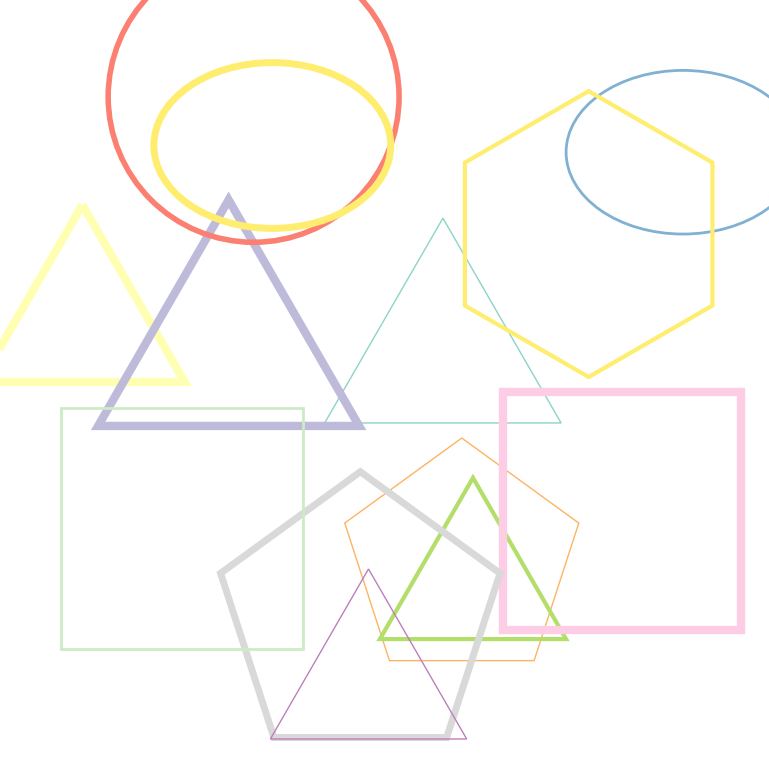[{"shape": "triangle", "thickness": 0.5, "radius": 0.89, "center": [0.575, 0.539]}, {"shape": "triangle", "thickness": 3, "radius": 0.77, "center": [0.107, 0.581]}, {"shape": "triangle", "thickness": 3, "radius": 0.98, "center": [0.297, 0.545]}, {"shape": "circle", "thickness": 2, "radius": 0.94, "center": [0.329, 0.874]}, {"shape": "oval", "thickness": 1, "radius": 0.76, "center": [0.887, 0.802]}, {"shape": "pentagon", "thickness": 0.5, "radius": 0.8, "center": [0.6, 0.271]}, {"shape": "triangle", "thickness": 1.5, "radius": 0.7, "center": [0.614, 0.24]}, {"shape": "square", "thickness": 3, "radius": 0.77, "center": [0.808, 0.336]}, {"shape": "pentagon", "thickness": 2.5, "radius": 0.95, "center": [0.468, 0.197]}, {"shape": "triangle", "thickness": 0.5, "radius": 0.74, "center": [0.479, 0.114]}, {"shape": "square", "thickness": 1, "radius": 0.78, "center": [0.237, 0.314]}, {"shape": "hexagon", "thickness": 1.5, "radius": 0.93, "center": [0.764, 0.696]}, {"shape": "oval", "thickness": 2.5, "radius": 0.77, "center": [0.354, 0.811]}]